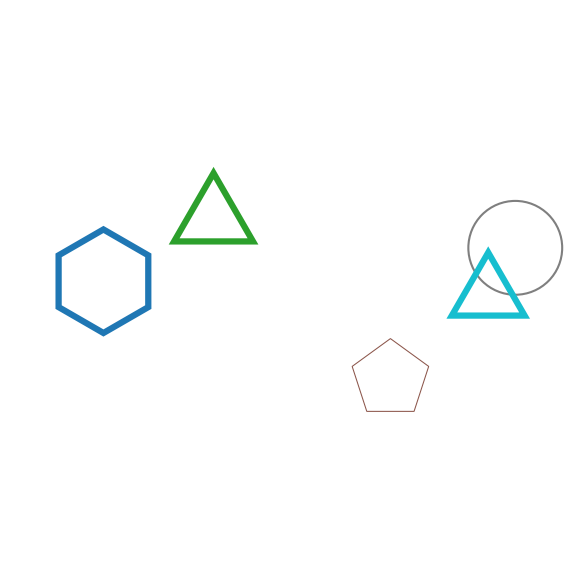[{"shape": "hexagon", "thickness": 3, "radius": 0.45, "center": [0.179, 0.512]}, {"shape": "triangle", "thickness": 3, "radius": 0.39, "center": [0.37, 0.621]}, {"shape": "pentagon", "thickness": 0.5, "radius": 0.35, "center": [0.676, 0.343]}, {"shape": "circle", "thickness": 1, "radius": 0.41, "center": [0.892, 0.57]}, {"shape": "triangle", "thickness": 3, "radius": 0.36, "center": [0.845, 0.489]}]